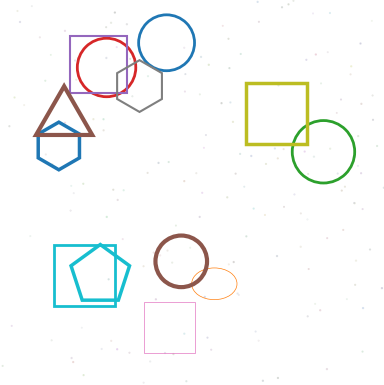[{"shape": "circle", "thickness": 2, "radius": 0.36, "center": [0.433, 0.889]}, {"shape": "hexagon", "thickness": 2.5, "radius": 0.31, "center": [0.153, 0.621]}, {"shape": "oval", "thickness": 0.5, "radius": 0.29, "center": [0.557, 0.263]}, {"shape": "circle", "thickness": 2, "radius": 0.41, "center": [0.84, 0.606]}, {"shape": "circle", "thickness": 2, "radius": 0.38, "center": [0.277, 0.825]}, {"shape": "square", "thickness": 1.5, "radius": 0.37, "center": [0.255, 0.833]}, {"shape": "circle", "thickness": 3, "radius": 0.33, "center": [0.471, 0.321]}, {"shape": "triangle", "thickness": 3, "radius": 0.42, "center": [0.167, 0.692]}, {"shape": "square", "thickness": 0.5, "radius": 0.33, "center": [0.44, 0.15]}, {"shape": "hexagon", "thickness": 1.5, "radius": 0.34, "center": [0.362, 0.776]}, {"shape": "square", "thickness": 2.5, "radius": 0.4, "center": [0.718, 0.706]}, {"shape": "pentagon", "thickness": 2.5, "radius": 0.4, "center": [0.26, 0.285]}, {"shape": "square", "thickness": 2, "radius": 0.4, "center": [0.219, 0.284]}]